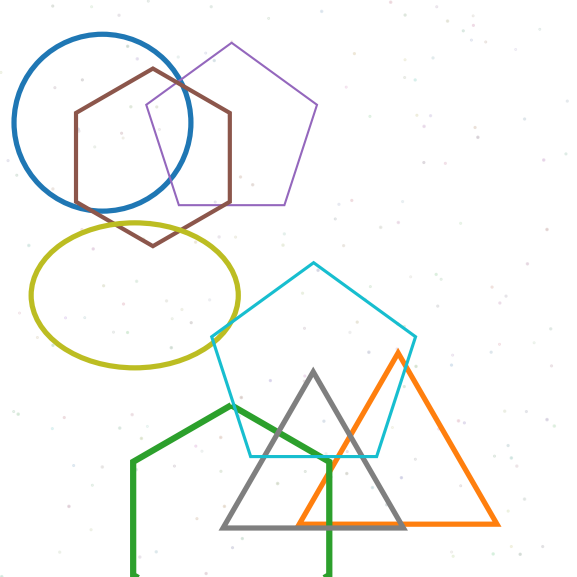[{"shape": "circle", "thickness": 2.5, "radius": 0.77, "center": [0.177, 0.787]}, {"shape": "triangle", "thickness": 2.5, "radius": 0.99, "center": [0.689, 0.19]}, {"shape": "hexagon", "thickness": 3, "radius": 0.98, "center": [0.4, 0.101]}, {"shape": "pentagon", "thickness": 1, "radius": 0.78, "center": [0.401, 0.77]}, {"shape": "hexagon", "thickness": 2, "radius": 0.77, "center": [0.265, 0.727]}, {"shape": "triangle", "thickness": 2.5, "radius": 0.9, "center": [0.542, 0.175]}, {"shape": "oval", "thickness": 2.5, "radius": 0.9, "center": [0.233, 0.488]}, {"shape": "pentagon", "thickness": 1.5, "radius": 0.93, "center": [0.543, 0.359]}]